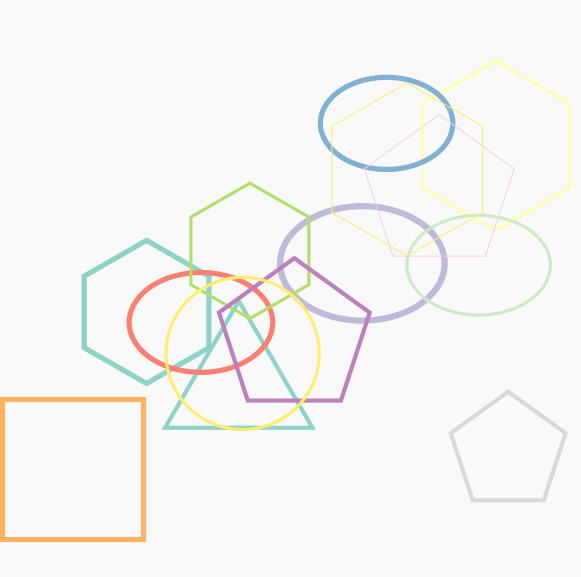[{"shape": "triangle", "thickness": 2, "radius": 0.73, "center": [0.411, 0.332]}, {"shape": "hexagon", "thickness": 2.5, "radius": 0.62, "center": [0.252, 0.459]}, {"shape": "hexagon", "thickness": 1.5, "radius": 0.73, "center": [0.853, 0.747]}, {"shape": "oval", "thickness": 3, "radius": 0.71, "center": [0.623, 0.543]}, {"shape": "oval", "thickness": 2.5, "radius": 0.62, "center": [0.346, 0.441]}, {"shape": "oval", "thickness": 2.5, "radius": 0.57, "center": [0.665, 0.785]}, {"shape": "square", "thickness": 2.5, "radius": 0.61, "center": [0.125, 0.187]}, {"shape": "hexagon", "thickness": 1.5, "radius": 0.59, "center": [0.43, 0.565]}, {"shape": "pentagon", "thickness": 0.5, "radius": 0.68, "center": [0.755, 0.665]}, {"shape": "pentagon", "thickness": 2, "radius": 0.52, "center": [0.874, 0.217]}, {"shape": "pentagon", "thickness": 2, "radius": 0.68, "center": [0.506, 0.416]}, {"shape": "oval", "thickness": 1.5, "radius": 0.62, "center": [0.823, 0.54]}, {"shape": "hexagon", "thickness": 0.5, "radius": 0.75, "center": [0.701, 0.706]}, {"shape": "circle", "thickness": 1.5, "radius": 0.66, "center": [0.417, 0.387]}]